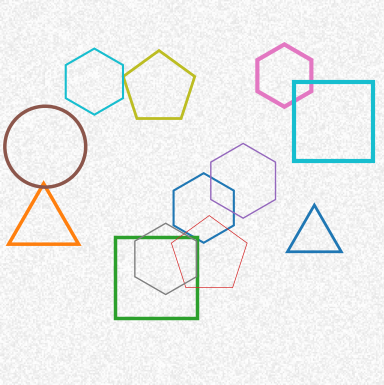[{"shape": "triangle", "thickness": 2, "radius": 0.4, "center": [0.817, 0.386]}, {"shape": "hexagon", "thickness": 1.5, "radius": 0.45, "center": [0.529, 0.46]}, {"shape": "triangle", "thickness": 2.5, "radius": 0.52, "center": [0.113, 0.418]}, {"shape": "square", "thickness": 2.5, "radius": 0.53, "center": [0.405, 0.279]}, {"shape": "pentagon", "thickness": 0.5, "radius": 0.52, "center": [0.543, 0.337]}, {"shape": "hexagon", "thickness": 1, "radius": 0.49, "center": [0.632, 0.53]}, {"shape": "circle", "thickness": 2.5, "radius": 0.53, "center": [0.118, 0.619]}, {"shape": "hexagon", "thickness": 3, "radius": 0.4, "center": [0.739, 0.804]}, {"shape": "hexagon", "thickness": 1, "radius": 0.46, "center": [0.43, 0.328]}, {"shape": "pentagon", "thickness": 2, "radius": 0.49, "center": [0.413, 0.771]}, {"shape": "hexagon", "thickness": 1.5, "radius": 0.43, "center": [0.245, 0.788]}, {"shape": "square", "thickness": 3, "radius": 0.51, "center": [0.866, 0.684]}]